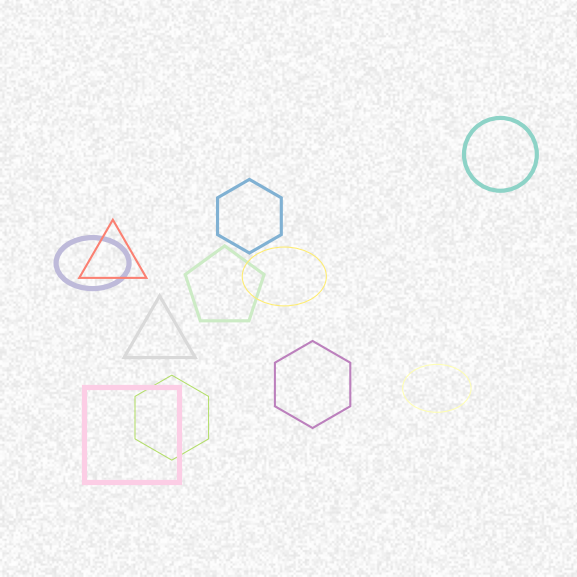[{"shape": "circle", "thickness": 2, "radius": 0.32, "center": [0.867, 0.732]}, {"shape": "oval", "thickness": 0.5, "radius": 0.3, "center": [0.756, 0.327]}, {"shape": "oval", "thickness": 2.5, "radius": 0.32, "center": [0.16, 0.544]}, {"shape": "triangle", "thickness": 1, "radius": 0.34, "center": [0.195, 0.552]}, {"shape": "hexagon", "thickness": 1.5, "radius": 0.32, "center": [0.432, 0.625]}, {"shape": "hexagon", "thickness": 0.5, "radius": 0.37, "center": [0.297, 0.276]}, {"shape": "square", "thickness": 2.5, "radius": 0.41, "center": [0.228, 0.247]}, {"shape": "triangle", "thickness": 1.5, "radius": 0.36, "center": [0.276, 0.416]}, {"shape": "hexagon", "thickness": 1, "radius": 0.38, "center": [0.541, 0.333]}, {"shape": "pentagon", "thickness": 1.5, "radius": 0.36, "center": [0.389, 0.502]}, {"shape": "oval", "thickness": 0.5, "radius": 0.36, "center": [0.492, 0.52]}]